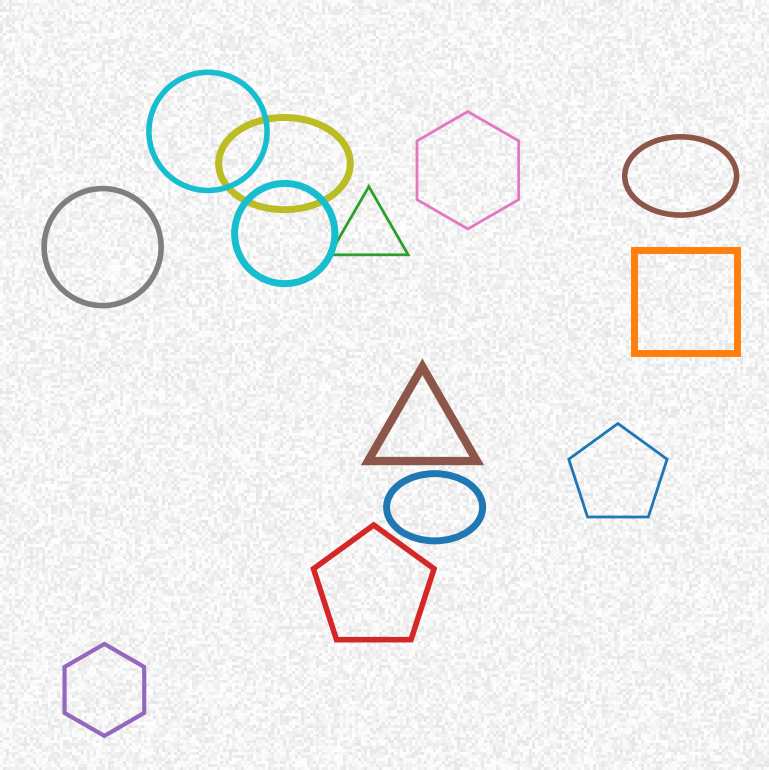[{"shape": "oval", "thickness": 2.5, "radius": 0.31, "center": [0.564, 0.341]}, {"shape": "pentagon", "thickness": 1, "radius": 0.34, "center": [0.803, 0.383]}, {"shape": "square", "thickness": 2.5, "radius": 0.33, "center": [0.891, 0.608]}, {"shape": "triangle", "thickness": 1, "radius": 0.3, "center": [0.479, 0.699]}, {"shape": "pentagon", "thickness": 2, "radius": 0.41, "center": [0.485, 0.236]}, {"shape": "hexagon", "thickness": 1.5, "radius": 0.3, "center": [0.136, 0.104]}, {"shape": "oval", "thickness": 2, "radius": 0.36, "center": [0.884, 0.771]}, {"shape": "triangle", "thickness": 3, "radius": 0.41, "center": [0.549, 0.442]}, {"shape": "hexagon", "thickness": 1, "radius": 0.38, "center": [0.608, 0.779]}, {"shape": "circle", "thickness": 2, "radius": 0.38, "center": [0.133, 0.679]}, {"shape": "oval", "thickness": 2.5, "radius": 0.43, "center": [0.369, 0.788]}, {"shape": "circle", "thickness": 2.5, "radius": 0.33, "center": [0.37, 0.697]}, {"shape": "circle", "thickness": 2, "radius": 0.38, "center": [0.27, 0.829]}]